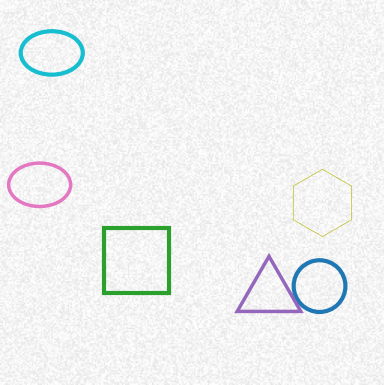[{"shape": "circle", "thickness": 3, "radius": 0.34, "center": [0.83, 0.257]}, {"shape": "square", "thickness": 3, "radius": 0.42, "center": [0.353, 0.323]}, {"shape": "triangle", "thickness": 2.5, "radius": 0.48, "center": [0.699, 0.239]}, {"shape": "oval", "thickness": 2.5, "radius": 0.4, "center": [0.103, 0.52]}, {"shape": "hexagon", "thickness": 0.5, "radius": 0.44, "center": [0.838, 0.473]}, {"shape": "oval", "thickness": 3, "radius": 0.4, "center": [0.134, 0.863]}]